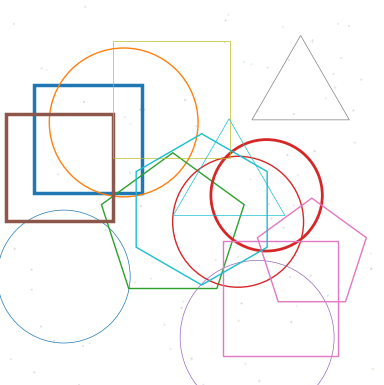[{"shape": "square", "thickness": 2.5, "radius": 0.7, "center": [0.229, 0.639]}, {"shape": "circle", "thickness": 0.5, "radius": 0.86, "center": [0.166, 0.282]}, {"shape": "circle", "thickness": 1, "radius": 0.97, "center": [0.321, 0.682]}, {"shape": "pentagon", "thickness": 1, "radius": 0.97, "center": [0.449, 0.408]}, {"shape": "circle", "thickness": 2, "radius": 0.72, "center": [0.692, 0.493]}, {"shape": "circle", "thickness": 1, "radius": 0.85, "center": [0.618, 0.424]}, {"shape": "circle", "thickness": 0.5, "radius": 1.0, "center": [0.668, 0.124]}, {"shape": "square", "thickness": 2.5, "radius": 0.7, "center": [0.155, 0.565]}, {"shape": "square", "thickness": 1, "radius": 0.74, "center": [0.728, 0.225]}, {"shape": "pentagon", "thickness": 1, "radius": 0.74, "center": [0.81, 0.337]}, {"shape": "triangle", "thickness": 0.5, "radius": 0.73, "center": [0.781, 0.762]}, {"shape": "square", "thickness": 0.5, "radius": 0.76, "center": [0.447, 0.741]}, {"shape": "triangle", "thickness": 0.5, "radius": 0.84, "center": [0.595, 0.524]}, {"shape": "hexagon", "thickness": 1, "radius": 0.98, "center": [0.524, 0.456]}]